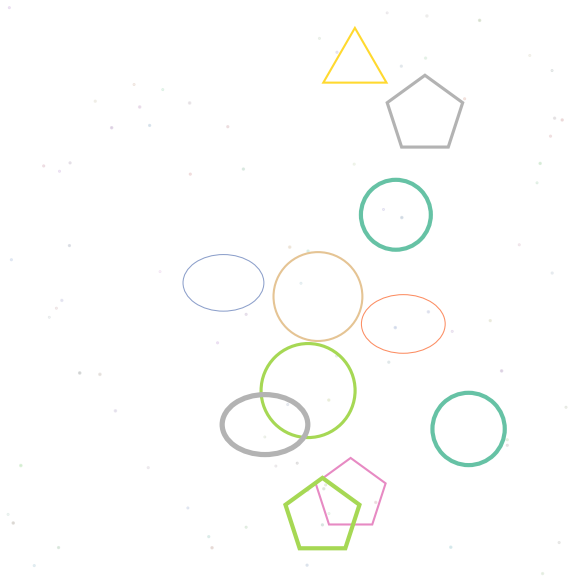[{"shape": "circle", "thickness": 2, "radius": 0.31, "center": [0.811, 0.256]}, {"shape": "circle", "thickness": 2, "radius": 0.3, "center": [0.685, 0.627]}, {"shape": "oval", "thickness": 0.5, "radius": 0.36, "center": [0.698, 0.438]}, {"shape": "oval", "thickness": 0.5, "radius": 0.35, "center": [0.387, 0.509]}, {"shape": "pentagon", "thickness": 1, "radius": 0.32, "center": [0.607, 0.142]}, {"shape": "circle", "thickness": 1.5, "radius": 0.41, "center": [0.533, 0.323]}, {"shape": "pentagon", "thickness": 2, "radius": 0.34, "center": [0.558, 0.104]}, {"shape": "triangle", "thickness": 1, "radius": 0.32, "center": [0.615, 0.888]}, {"shape": "circle", "thickness": 1, "radius": 0.38, "center": [0.551, 0.486]}, {"shape": "pentagon", "thickness": 1.5, "radius": 0.34, "center": [0.736, 0.8]}, {"shape": "oval", "thickness": 2.5, "radius": 0.37, "center": [0.459, 0.264]}]